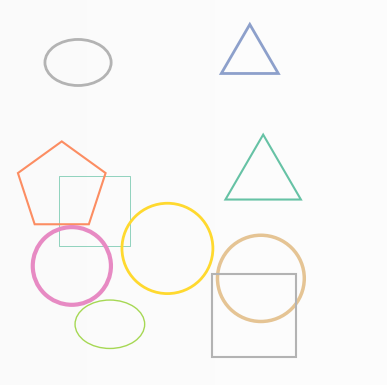[{"shape": "triangle", "thickness": 1.5, "radius": 0.56, "center": [0.679, 0.538]}, {"shape": "square", "thickness": 0.5, "radius": 0.46, "center": [0.243, 0.451]}, {"shape": "pentagon", "thickness": 1.5, "radius": 0.59, "center": [0.159, 0.514]}, {"shape": "triangle", "thickness": 2, "radius": 0.42, "center": [0.645, 0.852]}, {"shape": "circle", "thickness": 3, "radius": 0.5, "center": [0.185, 0.309]}, {"shape": "oval", "thickness": 1, "radius": 0.45, "center": [0.284, 0.158]}, {"shape": "circle", "thickness": 2, "radius": 0.59, "center": [0.432, 0.355]}, {"shape": "circle", "thickness": 2.5, "radius": 0.56, "center": [0.673, 0.277]}, {"shape": "oval", "thickness": 2, "radius": 0.43, "center": [0.201, 0.838]}, {"shape": "square", "thickness": 1.5, "radius": 0.54, "center": [0.656, 0.18]}]